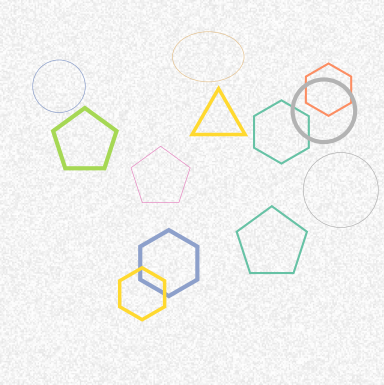[{"shape": "pentagon", "thickness": 1.5, "radius": 0.48, "center": [0.706, 0.368]}, {"shape": "hexagon", "thickness": 1.5, "radius": 0.41, "center": [0.731, 0.657]}, {"shape": "hexagon", "thickness": 1.5, "radius": 0.34, "center": [0.853, 0.767]}, {"shape": "circle", "thickness": 0.5, "radius": 0.34, "center": [0.153, 0.776]}, {"shape": "hexagon", "thickness": 3, "radius": 0.43, "center": [0.438, 0.317]}, {"shape": "pentagon", "thickness": 0.5, "radius": 0.4, "center": [0.417, 0.539]}, {"shape": "pentagon", "thickness": 3, "radius": 0.43, "center": [0.22, 0.633]}, {"shape": "hexagon", "thickness": 2.5, "radius": 0.34, "center": [0.369, 0.237]}, {"shape": "triangle", "thickness": 2.5, "radius": 0.4, "center": [0.568, 0.69]}, {"shape": "oval", "thickness": 0.5, "radius": 0.46, "center": [0.541, 0.853]}, {"shape": "circle", "thickness": 3, "radius": 0.41, "center": [0.841, 0.712]}, {"shape": "circle", "thickness": 0.5, "radius": 0.49, "center": [0.885, 0.506]}]